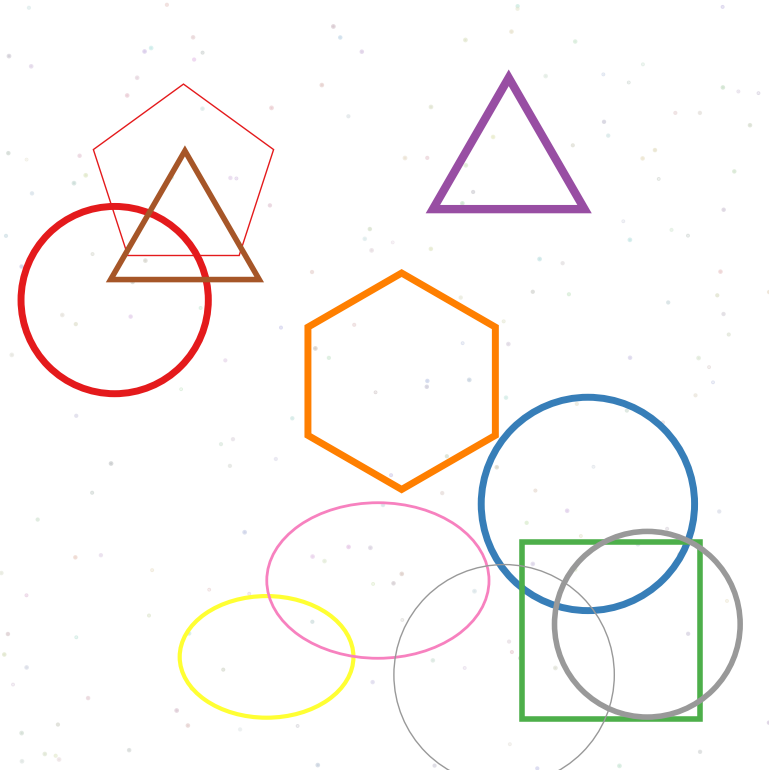[{"shape": "pentagon", "thickness": 0.5, "radius": 0.62, "center": [0.238, 0.768]}, {"shape": "circle", "thickness": 2.5, "radius": 0.61, "center": [0.149, 0.61]}, {"shape": "circle", "thickness": 2.5, "radius": 0.69, "center": [0.764, 0.346]}, {"shape": "square", "thickness": 2, "radius": 0.58, "center": [0.793, 0.181]}, {"shape": "triangle", "thickness": 3, "radius": 0.57, "center": [0.661, 0.785]}, {"shape": "hexagon", "thickness": 2.5, "radius": 0.7, "center": [0.522, 0.505]}, {"shape": "oval", "thickness": 1.5, "radius": 0.56, "center": [0.346, 0.147]}, {"shape": "triangle", "thickness": 2, "radius": 0.56, "center": [0.24, 0.693]}, {"shape": "oval", "thickness": 1, "radius": 0.72, "center": [0.491, 0.246]}, {"shape": "circle", "thickness": 2, "radius": 0.6, "center": [0.841, 0.189]}, {"shape": "circle", "thickness": 0.5, "radius": 0.72, "center": [0.655, 0.124]}]